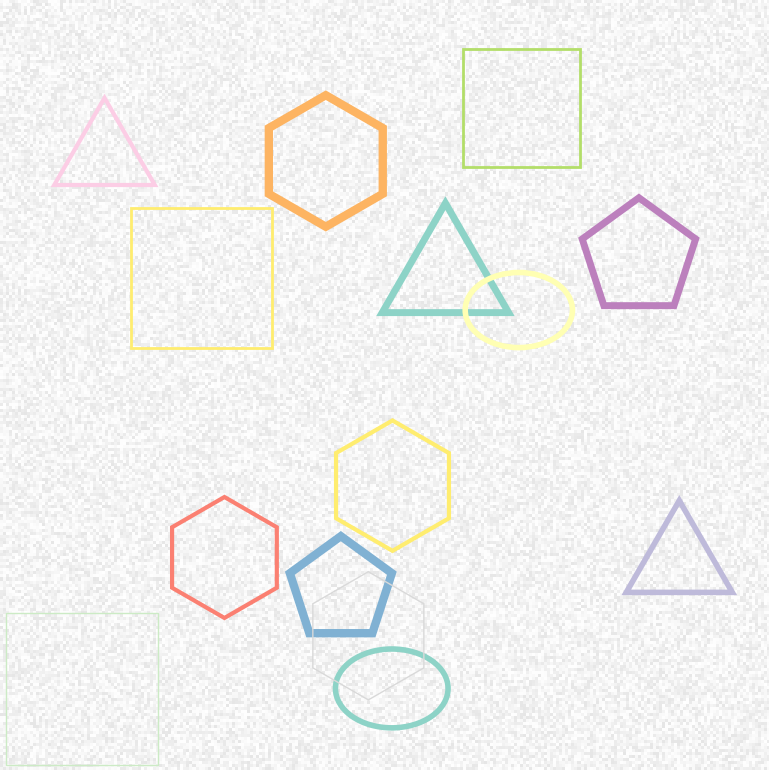[{"shape": "triangle", "thickness": 2.5, "radius": 0.47, "center": [0.578, 0.641]}, {"shape": "oval", "thickness": 2, "radius": 0.37, "center": [0.509, 0.106]}, {"shape": "oval", "thickness": 2, "radius": 0.35, "center": [0.674, 0.597]}, {"shape": "triangle", "thickness": 2, "radius": 0.4, "center": [0.882, 0.27]}, {"shape": "hexagon", "thickness": 1.5, "radius": 0.39, "center": [0.291, 0.276]}, {"shape": "pentagon", "thickness": 3, "radius": 0.35, "center": [0.443, 0.234]}, {"shape": "hexagon", "thickness": 3, "radius": 0.43, "center": [0.423, 0.791]}, {"shape": "square", "thickness": 1, "radius": 0.38, "center": [0.677, 0.86]}, {"shape": "triangle", "thickness": 1.5, "radius": 0.38, "center": [0.136, 0.797]}, {"shape": "hexagon", "thickness": 0.5, "radius": 0.42, "center": [0.478, 0.174]}, {"shape": "pentagon", "thickness": 2.5, "radius": 0.39, "center": [0.83, 0.666]}, {"shape": "square", "thickness": 0.5, "radius": 0.49, "center": [0.107, 0.105]}, {"shape": "square", "thickness": 1, "radius": 0.46, "center": [0.262, 0.639]}, {"shape": "hexagon", "thickness": 1.5, "radius": 0.42, "center": [0.51, 0.369]}]